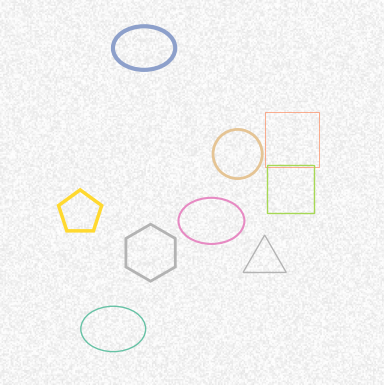[{"shape": "oval", "thickness": 1, "radius": 0.42, "center": [0.294, 0.146]}, {"shape": "square", "thickness": 0.5, "radius": 0.35, "center": [0.759, 0.637]}, {"shape": "oval", "thickness": 3, "radius": 0.4, "center": [0.374, 0.875]}, {"shape": "oval", "thickness": 1.5, "radius": 0.43, "center": [0.549, 0.426]}, {"shape": "square", "thickness": 1, "radius": 0.31, "center": [0.754, 0.51]}, {"shape": "pentagon", "thickness": 2.5, "radius": 0.29, "center": [0.208, 0.448]}, {"shape": "circle", "thickness": 2, "radius": 0.32, "center": [0.617, 0.6]}, {"shape": "hexagon", "thickness": 2, "radius": 0.37, "center": [0.391, 0.344]}, {"shape": "triangle", "thickness": 1, "radius": 0.32, "center": [0.687, 0.325]}]